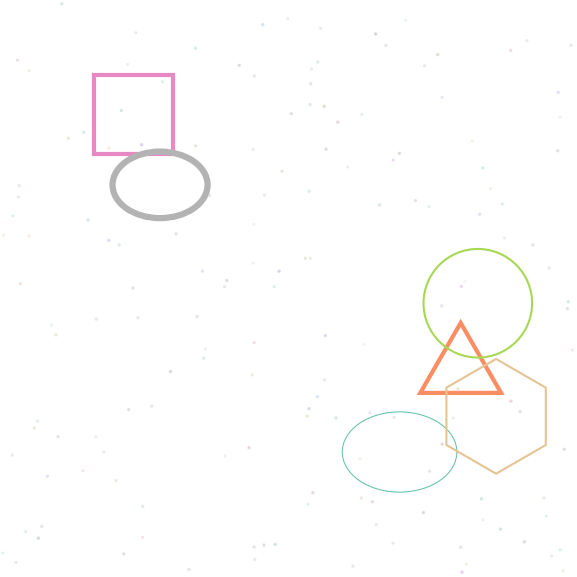[{"shape": "oval", "thickness": 0.5, "radius": 0.5, "center": [0.692, 0.216]}, {"shape": "triangle", "thickness": 2, "radius": 0.4, "center": [0.798, 0.359]}, {"shape": "square", "thickness": 2, "radius": 0.34, "center": [0.232, 0.801]}, {"shape": "circle", "thickness": 1, "radius": 0.47, "center": [0.827, 0.474]}, {"shape": "hexagon", "thickness": 1, "radius": 0.5, "center": [0.859, 0.278]}, {"shape": "oval", "thickness": 3, "radius": 0.41, "center": [0.277, 0.679]}]